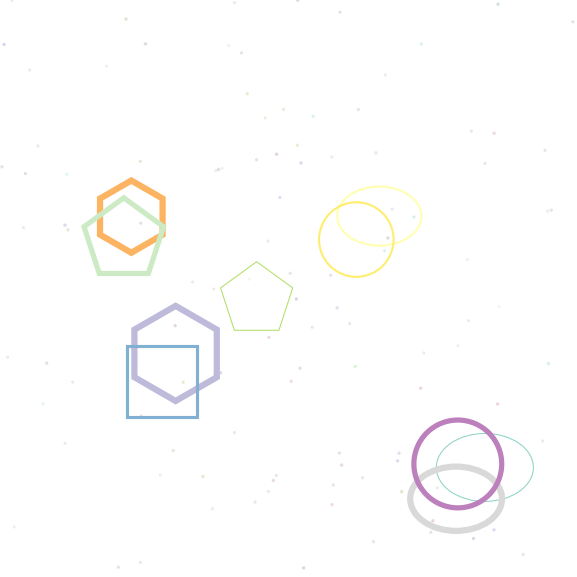[{"shape": "oval", "thickness": 0.5, "radius": 0.42, "center": [0.84, 0.19]}, {"shape": "oval", "thickness": 1, "radius": 0.37, "center": [0.657, 0.625]}, {"shape": "hexagon", "thickness": 3, "radius": 0.41, "center": [0.304, 0.387]}, {"shape": "square", "thickness": 1.5, "radius": 0.31, "center": [0.281, 0.338]}, {"shape": "hexagon", "thickness": 3, "radius": 0.31, "center": [0.227, 0.624]}, {"shape": "pentagon", "thickness": 0.5, "radius": 0.33, "center": [0.444, 0.48]}, {"shape": "oval", "thickness": 3, "radius": 0.4, "center": [0.79, 0.136]}, {"shape": "circle", "thickness": 2.5, "radius": 0.38, "center": [0.793, 0.196]}, {"shape": "pentagon", "thickness": 2.5, "radius": 0.36, "center": [0.214, 0.584]}, {"shape": "circle", "thickness": 1, "radius": 0.32, "center": [0.617, 0.584]}]